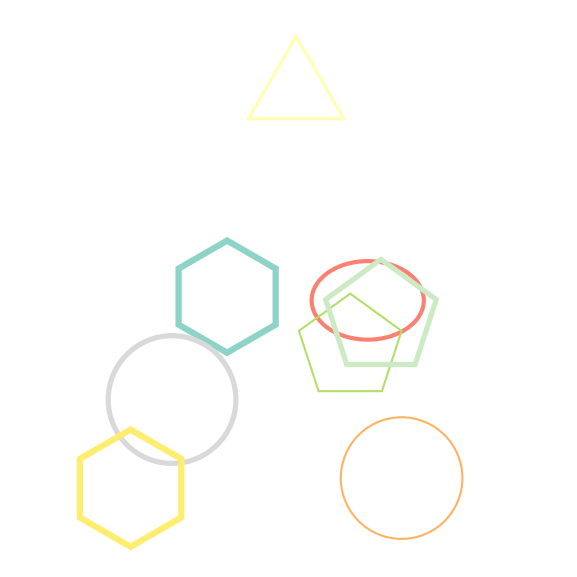[{"shape": "hexagon", "thickness": 3, "radius": 0.49, "center": [0.393, 0.485]}, {"shape": "triangle", "thickness": 1.5, "radius": 0.48, "center": [0.513, 0.841]}, {"shape": "oval", "thickness": 2, "radius": 0.49, "center": [0.637, 0.479]}, {"shape": "circle", "thickness": 1, "radius": 0.53, "center": [0.695, 0.171]}, {"shape": "pentagon", "thickness": 1, "radius": 0.47, "center": [0.607, 0.397]}, {"shape": "circle", "thickness": 2.5, "radius": 0.55, "center": [0.298, 0.307]}, {"shape": "pentagon", "thickness": 2.5, "radius": 0.5, "center": [0.66, 0.449]}, {"shape": "hexagon", "thickness": 3, "radius": 0.51, "center": [0.226, 0.154]}]